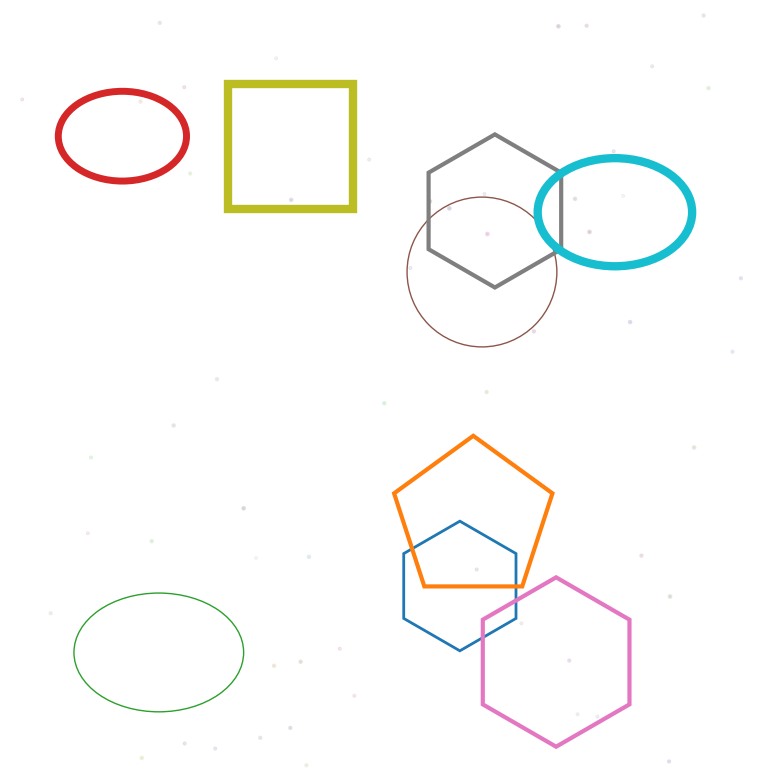[{"shape": "hexagon", "thickness": 1, "radius": 0.42, "center": [0.597, 0.239]}, {"shape": "pentagon", "thickness": 1.5, "radius": 0.54, "center": [0.615, 0.326]}, {"shape": "oval", "thickness": 0.5, "radius": 0.55, "center": [0.206, 0.153]}, {"shape": "oval", "thickness": 2.5, "radius": 0.42, "center": [0.159, 0.823]}, {"shape": "circle", "thickness": 0.5, "radius": 0.49, "center": [0.626, 0.647]}, {"shape": "hexagon", "thickness": 1.5, "radius": 0.55, "center": [0.722, 0.14]}, {"shape": "hexagon", "thickness": 1.5, "radius": 0.5, "center": [0.643, 0.726]}, {"shape": "square", "thickness": 3, "radius": 0.41, "center": [0.377, 0.809]}, {"shape": "oval", "thickness": 3, "radius": 0.5, "center": [0.799, 0.724]}]